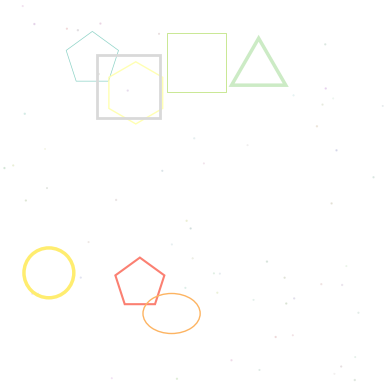[{"shape": "pentagon", "thickness": 0.5, "radius": 0.36, "center": [0.24, 0.847]}, {"shape": "hexagon", "thickness": 1, "radius": 0.4, "center": [0.353, 0.759]}, {"shape": "pentagon", "thickness": 1.5, "radius": 0.33, "center": [0.363, 0.264]}, {"shape": "oval", "thickness": 1, "radius": 0.37, "center": [0.446, 0.186]}, {"shape": "square", "thickness": 0.5, "radius": 0.39, "center": [0.51, 0.837]}, {"shape": "square", "thickness": 2, "radius": 0.41, "center": [0.334, 0.775]}, {"shape": "triangle", "thickness": 2.5, "radius": 0.41, "center": [0.672, 0.819]}, {"shape": "circle", "thickness": 2.5, "radius": 0.32, "center": [0.127, 0.291]}]